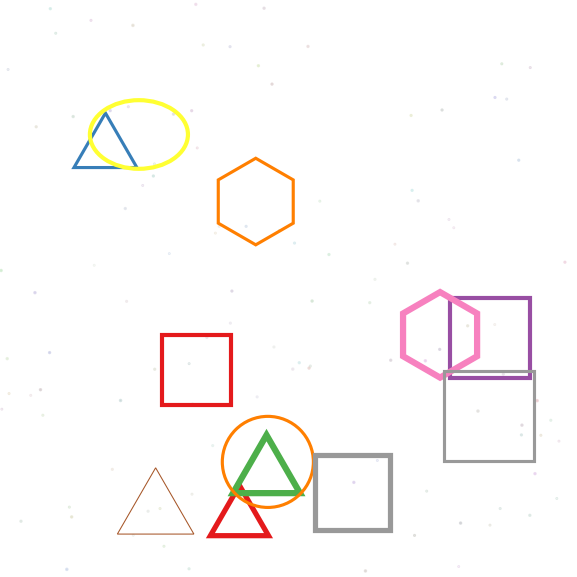[{"shape": "triangle", "thickness": 2.5, "radius": 0.29, "center": [0.415, 0.101]}, {"shape": "square", "thickness": 2, "radius": 0.3, "center": [0.34, 0.358]}, {"shape": "triangle", "thickness": 1.5, "radius": 0.31, "center": [0.183, 0.74]}, {"shape": "triangle", "thickness": 3, "radius": 0.34, "center": [0.461, 0.179]}, {"shape": "square", "thickness": 2, "radius": 0.34, "center": [0.848, 0.414]}, {"shape": "hexagon", "thickness": 1.5, "radius": 0.37, "center": [0.443, 0.65]}, {"shape": "circle", "thickness": 1.5, "radius": 0.39, "center": [0.464, 0.199]}, {"shape": "oval", "thickness": 2, "radius": 0.42, "center": [0.241, 0.766]}, {"shape": "triangle", "thickness": 0.5, "radius": 0.38, "center": [0.269, 0.113]}, {"shape": "hexagon", "thickness": 3, "radius": 0.37, "center": [0.762, 0.419]}, {"shape": "square", "thickness": 2.5, "radius": 0.32, "center": [0.61, 0.146]}, {"shape": "square", "thickness": 1.5, "radius": 0.39, "center": [0.847, 0.279]}]